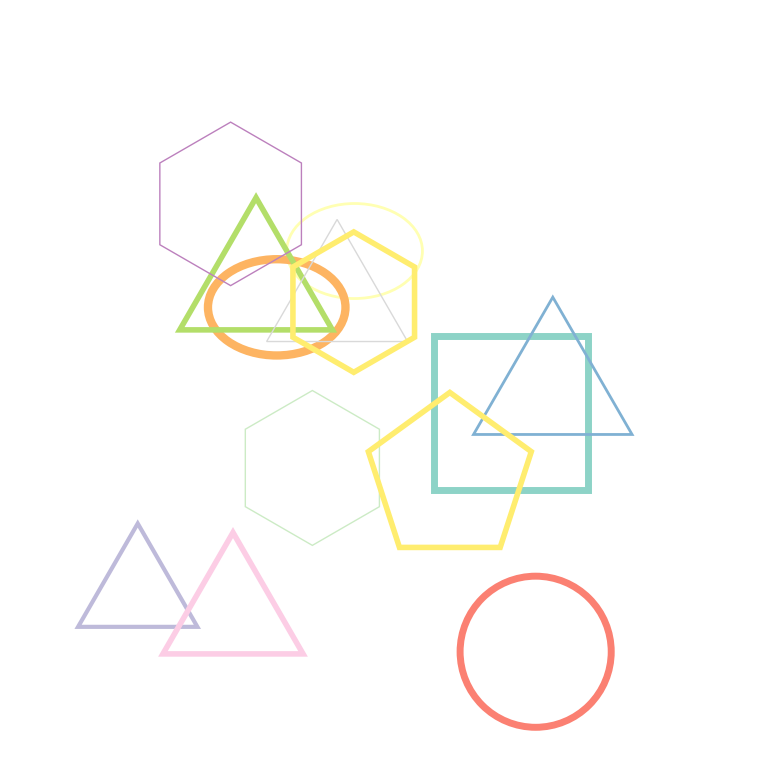[{"shape": "square", "thickness": 2.5, "radius": 0.5, "center": [0.663, 0.464]}, {"shape": "oval", "thickness": 1, "radius": 0.44, "center": [0.46, 0.674]}, {"shape": "triangle", "thickness": 1.5, "radius": 0.45, "center": [0.179, 0.231]}, {"shape": "circle", "thickness": 2.5, "radius": 0.49, "center": [0.696, 0.154]}, {"shape": "triangle", "thickness": 1, "radius": 0.59, "center": [0.718, 0.495]}, {"shape": "oval", "thickness": 3, "radius": 0.45, "center": [0.359, 0.601]}, {"shape": "triangle", "thickness": 2, "radius": 0.57, "center": [0.333, 0.629]}, {"shape": "triangle", "thickness": 2, "radius": 0.53, "center": [0.303, 0.203]}, {"shape": "triangle", "thickness": 0.5, "radius": 0.53, "center": [0.438, 0.609]}, {"shape": "hexagon", "thickness": 0.5, "radius": 0.53, "center": [0.3, 0.735]}, {"shape": "hexagon", "thickness": 0.5, "radius": 0.5, "center": [0.406, 0.392]}, {"shape": "hexagon", "thickness": 2, "radius": 0.46, "center": [0.459, 0.608]}, {"shape": "pentagon", "thickness": 2, "radius": 0.56, "center": [0.584, 0.379]}]